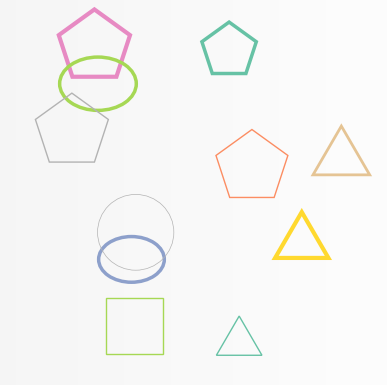[{"shape": "triangle", "thickness": 1, "radius": 0.34, "center": [0.617, 0.111]}, {"shape": "pentagon", "thickness": 2.5, "radius": 0.37, "center": [0.591, 0.869]}, {"shape": "pentagon", "thickness": 1, "radius": 0.49, "center": [0.65, 0.566]}, {"shape": "oval", "thickness": 2.5, "radius": 0.42, "center": [0.339, 0.326]}, {"shape": "pentagon", "thickness": 3, "radius": 0.48, "center": [0.244, 0.879]}, {"shape": "oval", "thickness": 2.5, "radius": 0.49, "center": [0.253, 0.783]}, {"shape": "square", "thickness": 1, "radius": 0.37, "center": [0.348, 0.153]}, {"shape": "triangle", "thickness": 3, "radius": 0.4, "center": [0.779, 0.37]}, {"shape": "triangle", "thickness": 2, "radius": 0.42, "center": [0.881, 0.588]}, {"shape": "circle", "thickness": 0.5, "radius": 0.49, "center": [0.35, 0.397]}, {"shape": "pentagon", "thickness": 1, "radius": 0.49, "center": [0.185, 0.659]}]